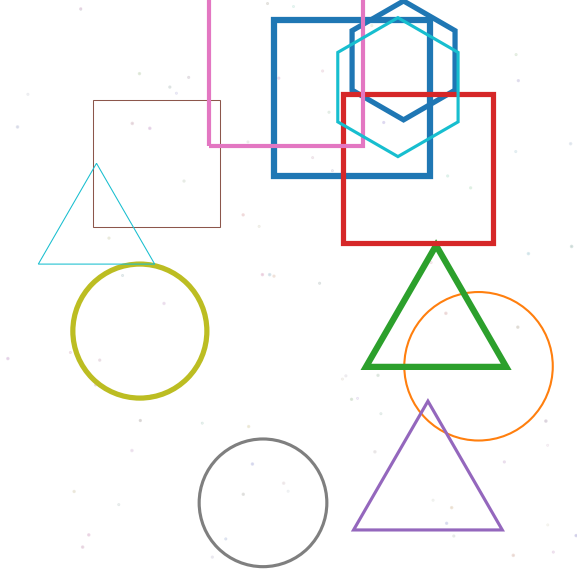[{"shape": "hexagon", "thickness": 2.5, "radius": 0.51, "center": [0.699, 0.895]}, {"shape": "square", "thickness": 3, "radius": 0.67, "center": [0.609, 0.829]}, {"shape": "circle", "thickness": 1, "radius": 0.64, "center": [0.829, 0.365]}, {"shape": "triangle", "thickness": 3, "radius": 0.7, "center": [0.755, 0.434]}, {"shape": "square", "thickness": 2.5, "radius": 0.65, "center": [0.724, 0.708]}, {"shape": "triangle", "thickness": 1.5, "radius": 0.74, "center": [0.741, 0.156]}, {"shape": "square", "thickness": 0.5, "radius": 0.55, "center": [0.271, 0.716]}, {"shape": "square", "thickness": 2, "radius": 0.67, "center": [0.495, 0.879]}, {"shape": "circle", "thickness": 1.5, "radius": 0.55, "center": [0.455, 0.128]}, {"shape": "circle", "thickness": 2.5, "radius": 0.58, "center": [0.242, 0.426]}, {"shape": "hexagon", "thickness": 1.5, "radius": 0.6, "center": [0.689, 0.848]}, {"shape": "triangle", "thickness": 0.5, "radius": 0.58, "center": [0.167, 0.6]}]